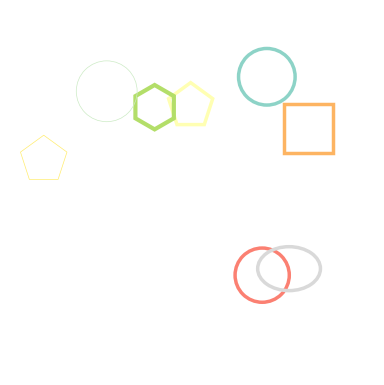[{"shape": "circle", "thickness": 2.5, "radius": 0.37, "center": [0.693, 0.801]}, {"shape": "pentagon", "thickness": 2.5, "radius": 0.3, "center": [0.495, 0.725]}, {"shape": "circle", "thickness": 2.5, "radius": 0.35, "center": [0.681, 0.285]}, {"shape": "square", "thickness": 2.5, "radius": 0.32, "center": [0.8, 0.667]}, {"shape": "hexagon", "thickness": 3, "radius": 0.29, "center": [0.402, 0.722]}, {"shape": "oval", "thickness": 2.5, "radius": 0.41, "center": [0.751, 0.302]}, {"shape": "circle", "thickness": 0.5, "radius": 0.4, "center": [0.277, 0.763]}, {"shape": "pentagon", "thickness": 0.5, "radius": 0.32, "center": [0.114, 0.585]}]